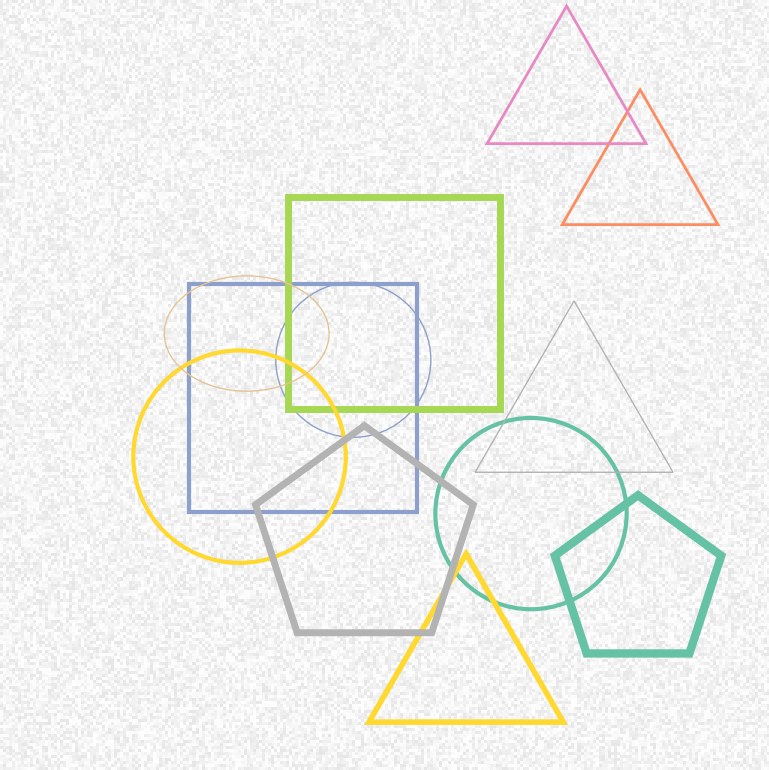[{"shape": "circle", "thickness": 1.5, "radius": 0.62, "center": [0.69, 0.333]}, {"shape": "pentagon", "thickness": 3, "radius": 0.57, "center": [0.829, 0.243]}, {"shape": "triangle", "thickness": 1, "radius": 0.58, "center": [0.831, 0.767]}, {"shape": "circle", "thickness": 0.5, "radius": 0.5, "center": [0.459, 0.533]}, {"shape": "square", "thickness": 1.5, "radius": 0.74, "center": [0.394, 0.483]}, {"shape": "triangle", "thickness": 1, "radius": 0.6, "center": [0.736, 0.873]}, {"shape": "square", "thickness": 2.5, "radius": 0.69, "center": [0.511, 0.607]}, {"shape": "triangle", "thickness": 2, "radius": 0.73, "center": [0.605, 0.135]}, {"shape": "circle", "thickness": 1.5, "radius": 0.69, "center": [0.311, 0.407]}, {"shape": "oval", "thickness": 0.5, "radius": 0.54, "center": [0.32, 0.567]}, {"shape": "pentagon", "thickness": 2.5, "radius": 0.74, "center": [0.473, 0.299]}, {"shape": "triangle", "thickness": 0.5, "radius": 0.74, "center": [0.746, 0.461]}]